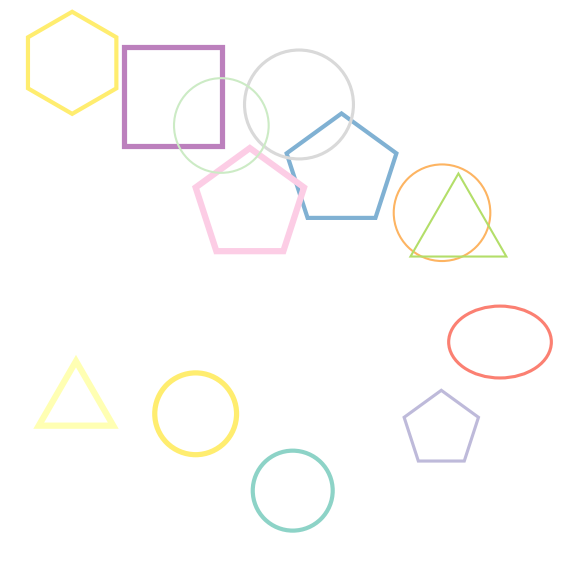[{"shape": "circle", "thickness": 2, "radius": 0.35, "center": [0.507, 0.15]}, {"shape": "triangle", "thickness": 3, "radius": 0.37, "center": [0.132, 0.299]}, {"shape": "pentagon", "thickness": 1.5, "radius": 0.34, "center": [0.764, 0.256]}, {"shape": "oval", "thickness": 1.5, "radius": 0.44, "center": [0.866, 0.407]}, {"shape": "pentagon", "thickness": 2, "radius": 0.5, "center": [0.591, 0.703]}, {"shape": "circle", "thickness": 1, "radius": 0.42, "center": [0.765, 0.631]}, {"shape": "triangle", "thickness": 1, "radius": 0.48, "center": [0.794, 0.603]}, {"shape": "pentagon", "thickness": 3, "radius": 0.49, "center": [0.433, 0.644]}, {"shape": "circle", "thickness": 1.5, "radius": 0.47, "center": [0.518, 0.818]}, {"shape": "square", "thickness": 2.5, "radius": 0.43, "center": [0.299, 0.832]}, {"shape": "circle", "thickness": 1, "radius": 0.41, "center": [0.383, 0.782]}, {"shape": "hexagon", "thickness": 2, "radius": 0.44, "center": [0.125, 0.89]}, {"shape": "circle", "thickness": 2.5, "radius": 0.35, "center": [0.339, 0.283]}]